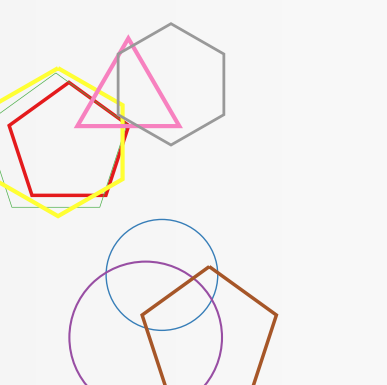[{"shape": "pentagon", "thickness": 2.5, "radius": 0.81, "center": [0.178, 0.624]}, {"shape": "circle", "thickness": 1, "radius": 0.72, "center": [0.418, 0.286]}, {"shape": "pentagon", "thickness": 0.5, "radius": 0.96, "center": [0.144, 0.618]}, {"shape": "circle", "thickness": 1.5, "radius": 0.98, "center": [0.376, 0.124]}, {"shape": "hexagon", "thickness": 3, "radius": 0.96, "center": [0.15, 0.631]}, {"shape": "pentagon", "thickness": 2.5, "radius": 0.91, "center": [0.54, 0.125]}, {"shape": "triangle", "thickness": 3, "radius": 0.76, "center": [0.331, 0.748]}, {"shape": "hexagon", "thickness": 2, "radius": 0.79, "center": [0.441, 0.781]}]